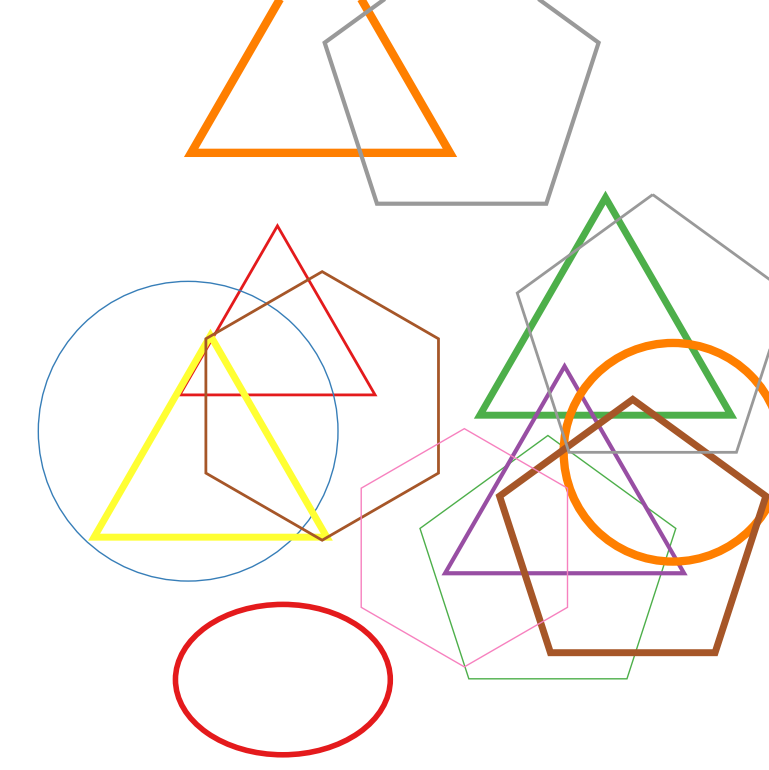[{"shape": "oval", "thickness": 2, "radius": 0.7, "center": [0.367, 0.117]}, {"shape": "triangle", "thickness": 1, "radius": 0.73, "center": [0.36, 0.56]}, {"shape": "circle", "thickness": 0.5, "radius": 0.97, "center": [0.244, 0.44]}, {"shape": "pentagon", "thickness": 0.5, "radius": 0.87, "center": [0.712, 0.26]}, {"shape": "triangle", "thickness": 2.5, "radius": 0.94, "center": [0.786, 0.555]}, {"shape": "triangle", "thickness": 1.5, "radius": 0.9, "center": [0.733, 0.345]}, {"shape": "circle", "thickness": 3, "radius": 0.71, "center": [0.874, 0.413]}, {"shape": "triangle", "thickness": 3, "radius": 0.97, "center": [0.416, 0.899]}, {"shape": "triangle", "thickness": 2.5, "radius": 0.87, "center": [0.273, 0.39]}, {"shape": "pentagon", "thickness": 2.5, "radius": 0.91, "center": [0.822, 0.299]}, {"shape": "hexagon", "thickness": 1, "radius": 0.87, "center": [0.418, 0.473]}, {"shape": "hexagon", "thickness": 0.5, "radius": 0.77, "center": [0.603, 0.289]}, {"shape": "pentagon", "thickness": 1, "radius": 0.93, "center": [0.848, 0.562]}, {"shape": "pentagon", "thickness": 1.5, "radius": 0.94, "center": [0.6, 0.887]}]